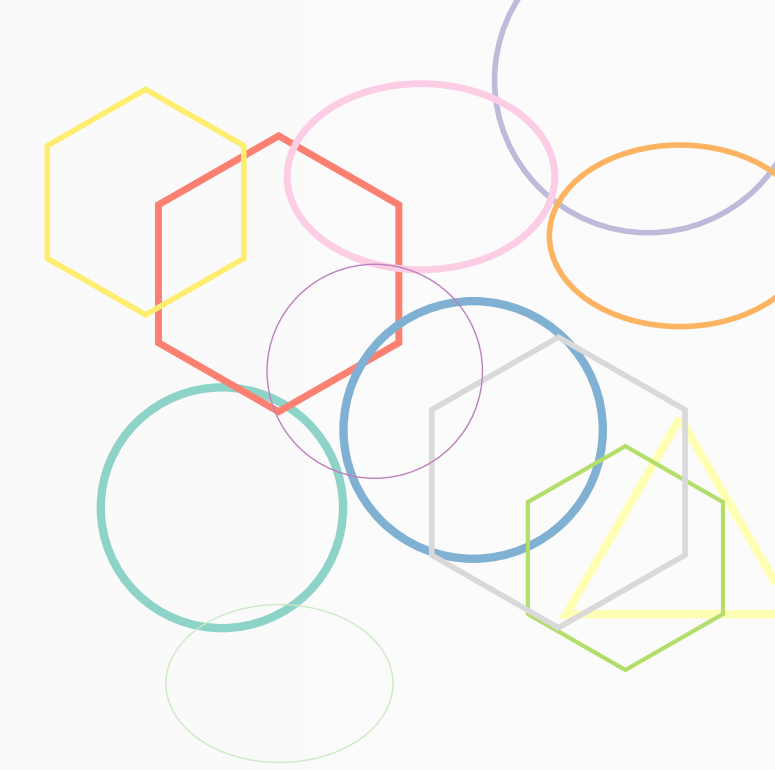[{"shape": "circle", "thickness": 3, "radius": 0.78, "center": [0.286, 0.341]}, {"shape": "triangle", "thickness": 3, "radius": 0.85, "center": [0.877, 0.287]}, {"shape": "circle", "thickness": 2, "radius": 0.99, "center": [0.836, 0.896]}, {"shape": "hexagon", "thickness": 2.5, "radius": 0.9, "center": [0.36, 0.644]}, {"shape": "circle", "thickness": 3, "radius": 0.84, "center": [0.611, 0.442]}, {"shape": "oval", "thickness": 2, "radius": 0.84, "center": [0.877, 0.694]}, {"shape": "hexagon", "thickness": 1.5, "radius": 0.73, "center": [0.807, 0.275]}, {"shape": "oval", "thickness": 2.5, "radius": 0.86, "center": [0.543, 0.77]}, {"shape": "hexagon", "thickness": 2, "radius": 0.94, "center": [0.721, 0.373]}, {"shape": "circle", "thickness": 0.5, "radius": 0.69, "center": [0.484, 0.518]}, {"shape": "oval", "thickness": 0.5, "radius": 0.73, "center": [0.361, 0.112]}, {"shape": "hexagon", "thickness": 2, "radius": 0.73, "center": [0.188, 0.738]}]